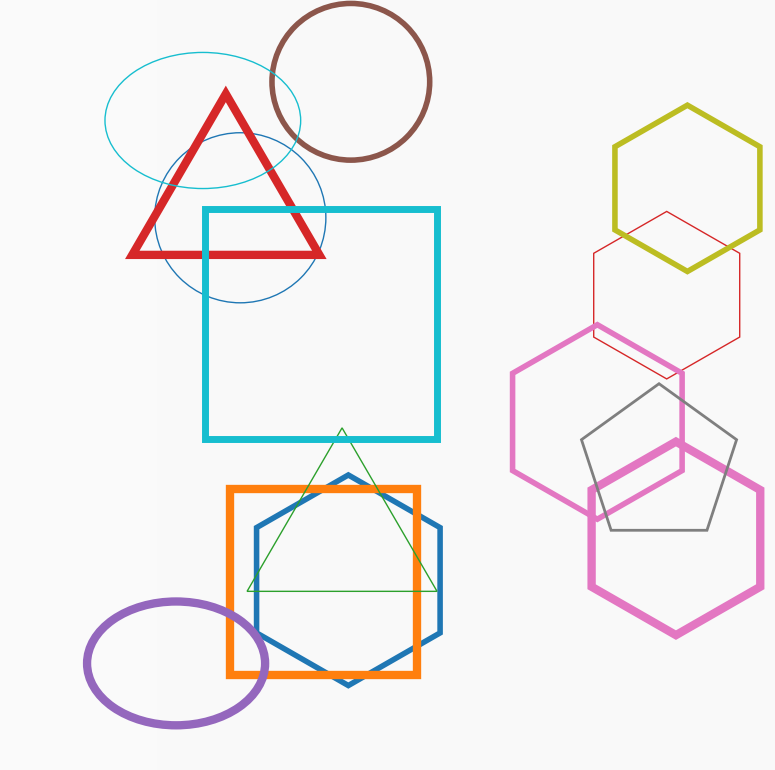[{"shape": "hexagon", "thickness": 2, "radius": 0.68, "center": [0.449, 0.246]}, {"shape": "circle", "thickness": 0.5, "radius": 0.55, "center": [0.31, 0.717]}, {"shape": "square", "thickness": 3, "radius": 0.6, "center": [0.418, 0.244]}, {"shape": "triangle", "thickness": 0.5, "radius": 0.71, "center": [0.441, 0.303]}, {"shape": "triangle", "thickness": 3, "radius": 0.7, "center": [0.291, 0.739]}, {"shape": "hexagon", "thickness": 0.5, "radius": 0.54, "center": [0.86, 0.617]}, {"shape": "oval", "thickness": 3, "radius": 0.57, "center": [0.227, 0.138]}, {"shape": "circle", "thickness": 2, "radius": 0.51, "center": [0.453, 0.894]}, {"shape": "hexagon", "thickness": 3, "radius": 0.63, "center": [0.872, 0.301]}, {"shape": "hexagon", "thickness": 2, "radius": 0.63, "center": [0.771, 0.452]}, {"shape": "pentagon", "thickness": 1, "radius": 0.53, "center": [0.85, 0.396]}, {"shape": "hexagon", "thickness": 2, "radius": 0.54, "center": [0.887, 0.755]}, {"shape": "square", "thickness": 2.5, "radius": 0.75, "center": [0.414, 0.58]}, {"shape": "oval", "thickness": 0.5, "radius": 0.63, "center": [0.262, 0.844]}]